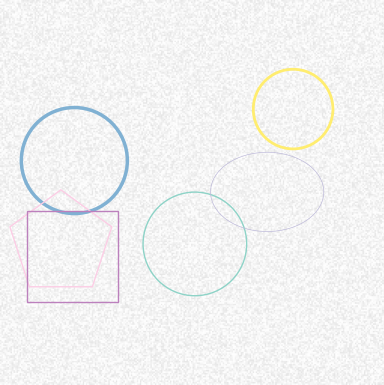[{"shape": "circle", "thickness": 1, "radius": 0.67, "center": [0.506, 0.366]}, {"shape": "oval", "thickness": 0.5, "radius": 0.74, "center": [0.694, 0.502]}, {"shape": "circle", "thickness": 2.5, "radius": 0.69, "center": [0.193, 0.583]}, {"shape": "pentagon", "thickness": 1, "radius": 0.7, "center": [0.158, 0.368]}, {"shape": "square", "thickness": 1, "radius": 0.59, "center": [0.188, 0.333]}, {"shape": "circle", "thickness": 2, "radius": 0.52, "center": [0.761, 0.717]}]